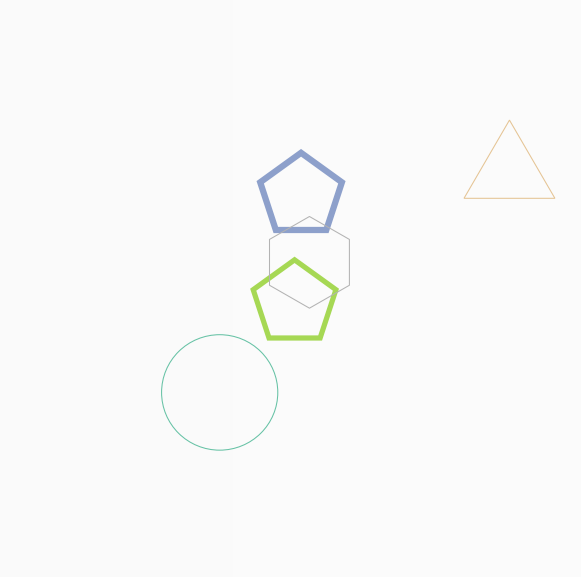[{"shape": "circle", "thickness": 0.5, "radius": 0.5, "center": [0.378, 0.32]}, {"shape": "pentagon", "thickness": 3, "radius": 0.37, "center": [0.518, 0.661]}, {"shape": "pentagon", "thickness": 2.5, "radius": 0.37, "center": [0.507, 0.474]}, {"shape": "triangle", "thickness": 0.5, "radius": 0.45, "center": [0.876, 0.701]}, {"shape": "hexagon", "thickness": 0.5, "radius": 0.4, "center": [0.532, 0.545]}]